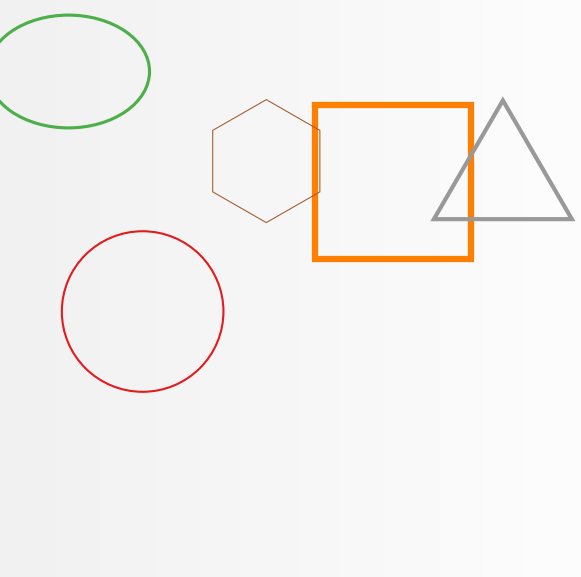[{"shape": "circle", "thickness": 1, "radius": 0.7, "center": [0.245, 0.46]}, {"shape": "oval", "thickness": 1.5, "radius": 0.7, "center": [0.118, 0.875]}, {"shape": "square", "thickness": 3, "radius": 0.67, "center": [0.676, 0.684]}, {"shape": "hexagon", "thickness": 0.5, "radius": 0.53, "center": [0.458, 0.72]}, {"shape": "triangle", "thickness": 2, "radius": 0.69, "center": [0.865, 0.688]}]